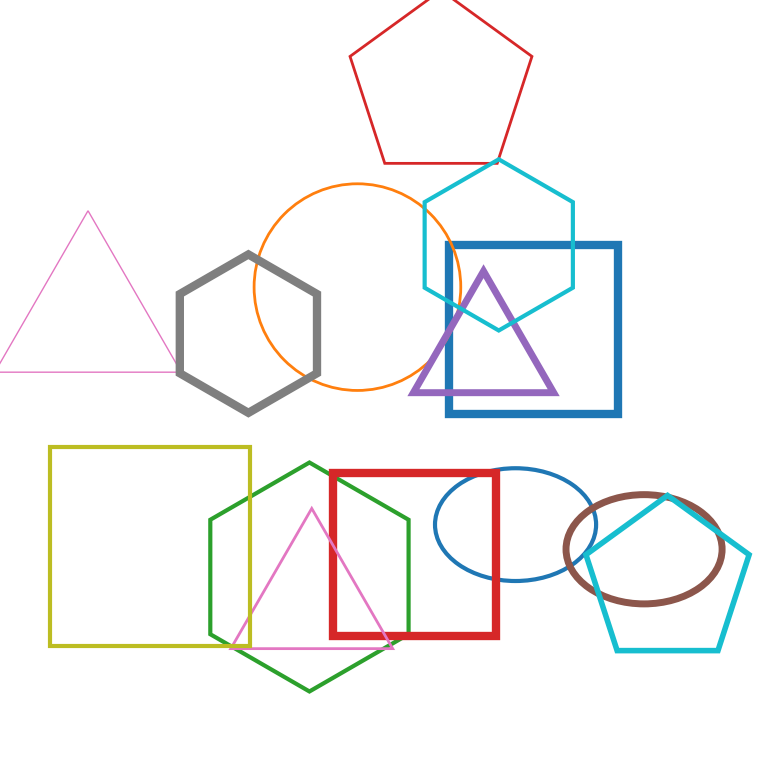[{"shape": "square", "thickness": 3, "radius": 0.55, "center": [0.693, 0.572]}, {"shape": "oval", "thickness": 1.5, "radius": 0.52, "center": [0.67, 0.319]}, {"shape": "circle", "thickness": 1, "radius": 0.67, "center": [0.464, 0.627]}, {"shape": "hexagon", "thickness": 1.5, "radius": 0.74, "center": [0.402, 0.251]}, {"shape": "pentagon", "thickness": 1, "radius": 0.62, "center": [0.573, 0.888]}, {"shape": "square", "thickness": 3, "radius": 0.53, "center": [0.538, 0.28]}, {"shape": "triangle", "thickness": 2.5, "radius": 0.53, "center": [0.628, 0.543]}, {"shape": "oval", "thickness": 2.5, "radius": 0.51, "center": [0.836, 0.287]}, {"shape": "triangle", "thickness": 1, "radius": 0.61, "center": [0.405, 0.218]}, {"shape": "triangle", "thickness": 0.5, "radius": 0.7, "center": [0.114, 0.587]}, {"shape": "hexagon", "thickness": 3, "radius": 0.51, "center": [0.323, 0.567]}, {"shape": "square", "thickness": 1.5, "radius": 0.65, "center": [0.195, 0.29]}, {"shape": "pentagon", "thickness": 2, "radius": 0.56, "center": [0.867, 0.245]}, {"shape": "hexagon", "thickness": 1.5, "radius": 0.56, "center": [0.648, 0.682]}]